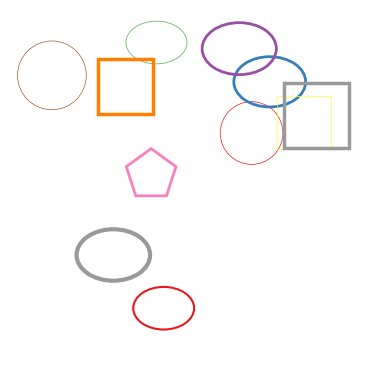[{"shape": "circle", "thickness": 0.5, "radius": 0.41, "center": [0.653, 0.655]}, {"shape": "oval", "thickness": 1.5, "radius": 0.4, "center": [0.425, 0.199]}, {"shape": "oval", "thickness": 2, "radius": 0.47, "center": [0.701, 0.787]}, {"shape": "oval", "thickness": 0.5, "radius": 0.4, "center": [0.406, 0.89]}, {"shape": "oval", "thickness": 2, "radius": 0.48, "center": [0.621, 0.874]}, {"shape": "square", "thickness": 2.5, "radius": 0.36, "center": [0.326, 0.775]}, {"shape": "square", "thickness": 0.5, "radius": 0.35, "center": [0.79, 0.681]}, {"shape": "circle", "thickness": 0.5, "radius": 0.45, "center": [0.135, 0.804]}, {"shape": "pentagon", "thickness": 2, "radius": 0.34, "center": [0.393, 0.546]}, {"shape": "square", "thickness": 2.5, "radius": 0.42, "center": [0.821, 0.699]}, {"shape": "oval", "thickness": 3, "radius": 0.48, "center": [0.294, 0.338]}]